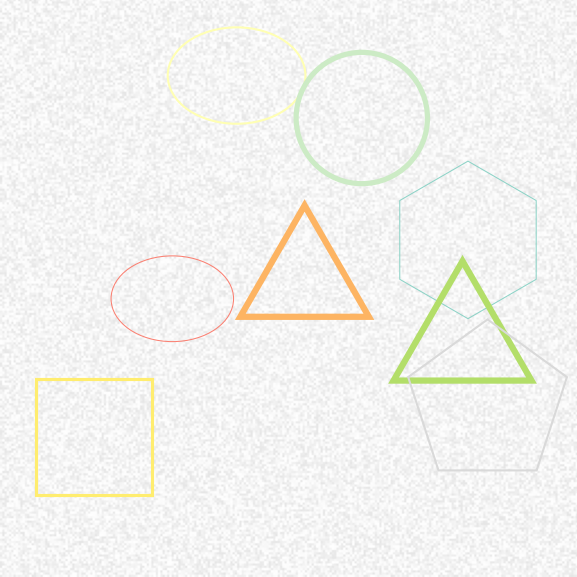[{"shape": "hexagon", "thickness": 0.5, "radius": 0.68, "center": [0.81, 0.584]}, {"shape": "oval", "thickness": 1, "radius": 0.6, "center": [0.41, 0.868]}, {"shape": "oval", "thickness": 0.5, "radius": 0.53, "center": [0.298, 0.482]}, {"shape": "triangle", "thickness": 3, "radius": 0.64, "center": [0.527, 0.515]}, {"shape": "triangle", "thickness": 3, "radius": 0.69, "center": [0.801, 0.409]}, {"shape": "pentagon", "thickness": 1, "radius": 0.72, "center": [0.844, 0.302]}, {"shape": "circle", "thickness": 2.5, "radius": 0.57, "center": [0.626, 0.795]}, {"shape": "square", "thickness": 1.5, "radius": 0.5, "center": [0.163, 0.242]}]